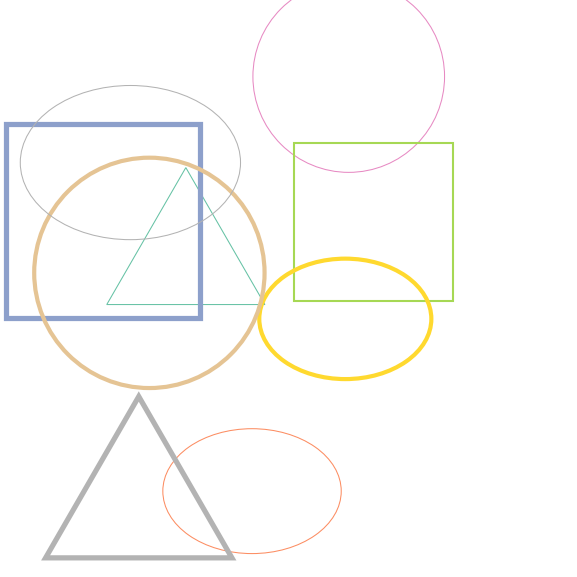[{"shape": "triangle", "thickness": 0.5, "radius": 0.79, "center": [0.322, 0.551]}, {"shape": "oval", "thickness": 0.5, "radius": 0.77, "center": [0.436, 0.149]}, {"shape": "square", "thickness": 2.5, "radius": 0.84, "center": [0.179, 0.617]}, {"shape": "circle", "thickness": 0.5, "radius": 0.83, "center": [0.604, 0.867]}, {"shape": "square", "thickness": 1, "radius": 0.69, "center": [0.646, 0.615]}, {"shape": "oval", "thickness": 2, "radius": 0.74, "center": [0.598, 0.447]}, {"shape": "circle", "thickness": 2, "radius": 1.0, "center": [0.259, 0.527]}, {"shape": "triangle", "thickness": 2.5, "radius": 0.93, "center": [0.24, 0.126]}, {"shape": "oval", "thickness": 0.5, "radius": 0.95, "center": [0.226, 0.718]}]